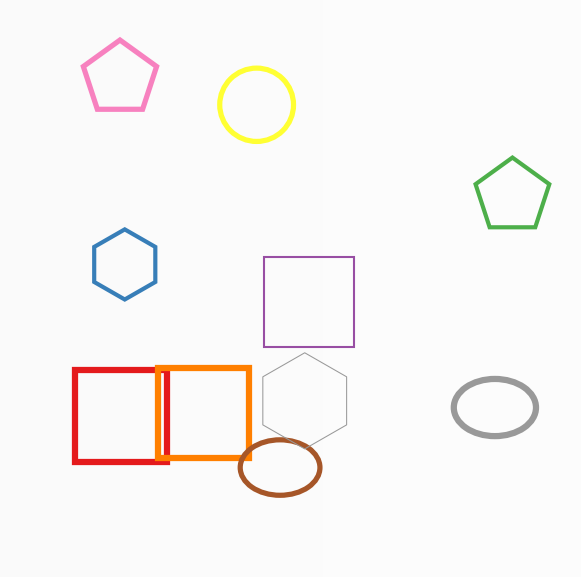[{"shape": "square", "thickness": 3, "radius": 0.4, "center": [0.208, 0.279]}, {"shape": "hexagon", "thickness": 2, "radius": 0.3, "center": [0.215, 0.541]}, {"shape": "pentagon", "thickness": 2, "radius": 0.33, "center": [0.882, 0.66]}, {"shape": "square", "thickness": 1, "radius": 0.39, "center": [0.531, 0.476]}, {"shape": "square", "thickness": 3, "radius": 0.39, "center": [0.35, 0.284]}, {"shape": "circle", "thickness": 2.5, "radius": 0.32, "center": [0.442, 0.818]}, {"shape": "oval", "thickness": 2.5, "radius": 0.34, "center": [0.482, 0.19]}, {"shape": "pentagon", "thickness": 2.5, "radius": 0.33, "center": [0.206, 0.864]}, {"shape": "oval", "thickness": 3, "radius": 0.35, "center": [0.851, 0.293]}, {"shape": "hexagon", "thickness": 0.5, "radius": 0.42, "center": [0.524, 0.305]}]